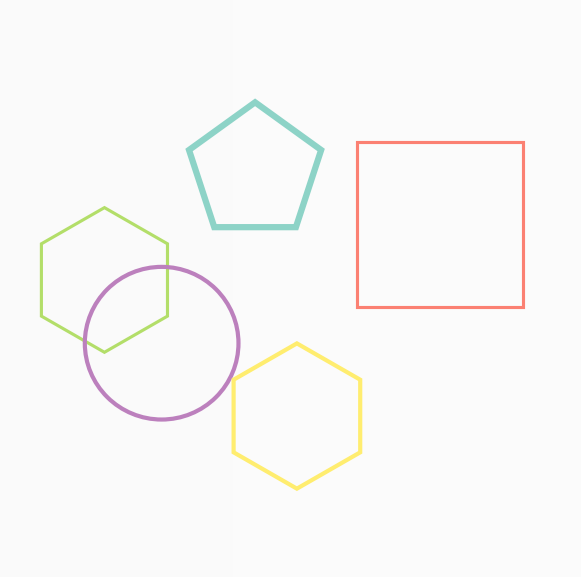[{"shape": "pentagon", "thickness": 3, "radius": 0.6, "center": [0.439, 0.702]}, {"shape": "square", "thickness": 1.5, "radius": 0.71, "center": [0.756, 0.611]}, {"shape": "hexagon", "thickness": 1.5, "radius": 0.63, "center": [0.18, 0.514]}, {"shape": "circle", "thickness": 2, "radius": 0.66, "center": [0.278, 0.405]}, {"shape": "hexagon", "thickness": 2, "radius": 0.63, "center": [0.511, 0.279]}]